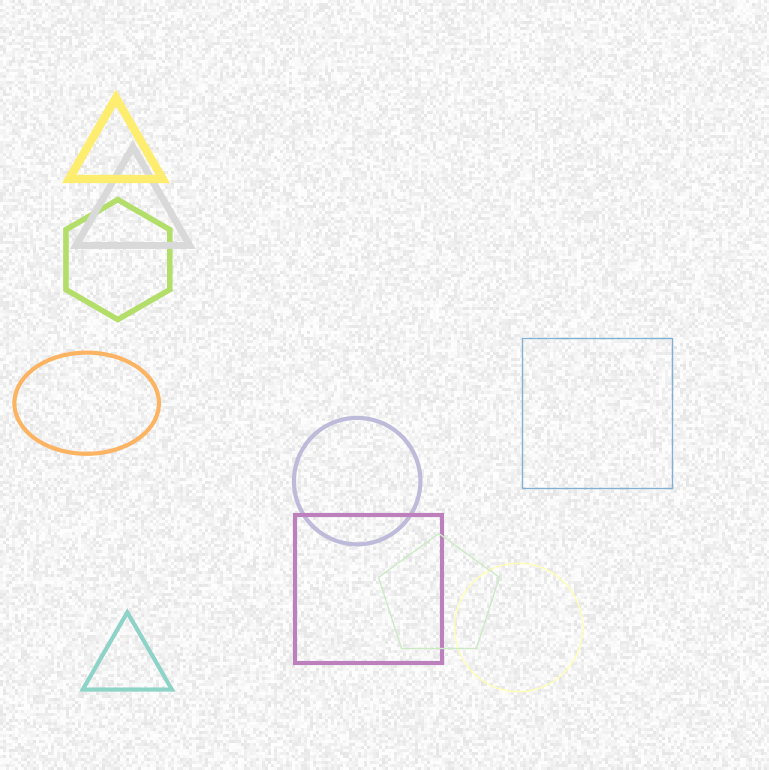[{"shape": "triangle", "thickness": 1.5, "radius": 0.33, "center": [0.165, 0.138]}, {"shape": "circle", "thickness": 0.5, "radius": 0.42, "center": [0.674, 0.185]}, {"shape": "circle", "thickness": 1.5, "radius": 0.41, "center": [0.464, 0.375]}, {"shape": "square", "thickness": 0.5, "radius": 0.49, "center": [0.775, 0.464]}, {"shape": "oval", "thickness": 1.5, "radius": 0.47, "center": [0.113, 0.476]}, {"shape": "hexagon", "thickness": 2, "radius": 0.39, "center": [0.153, 0.663]}, {"shape": "triangle", "thickness": 2.5, "radius": 0.43, "center": [0.173, 0.724]}, {"shape": "square", "thickness": 1.5, "radius": 0.48, "center": [0.478, 0.235]}, {"shape": "pentagon", "thickness": 0.5, "radius": 0.41, "center": [0.57, 0.225]}, {"shape": "triangle", "thickness": 3, "radius": 0.35, "center": [0.151, 0.803]}]